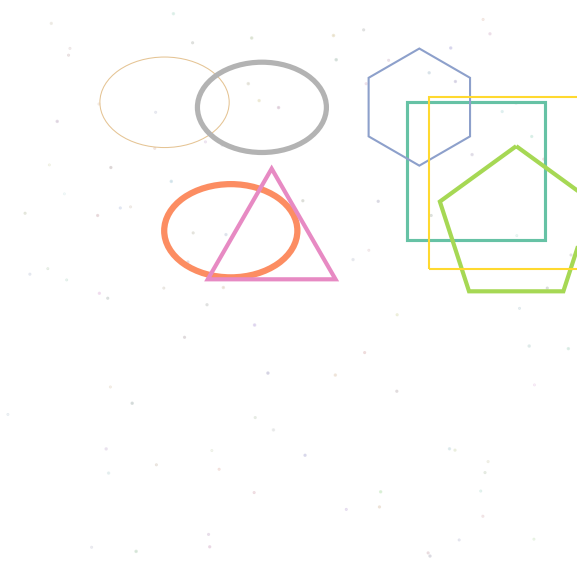[{"shape": "square", "thickness": 1.5, "radius": 0.6, "center": [0.824, 0.703]}, {"shape": "oval", "thickness": 3, "radius": 0.58, "center": [0.4, 0.6]}, {"shape": "hexagon", "thickness": 1, "radius": 0.51, "center": [0.726, 0.814]}, {"shape": "triangle", "thickness": 2, "radius": 0.64, "center": [0.47, 0.579]}, {"shape": "pentagon", "thickness": 2, "radius": 0.69, "center": [0.894, 0.607]}, {"shape": "square", "thickness": 1, "radius": 0.74, "center": [0.892, 0.682]}, {"shape": "oval", "thickness": 0.5, "radius": 0.56, "center": [0.285, 0.822]}, {"shape": "oval", "thickness": 2.5, "radius": 0.56, "center": [0.454, 0.813]}]